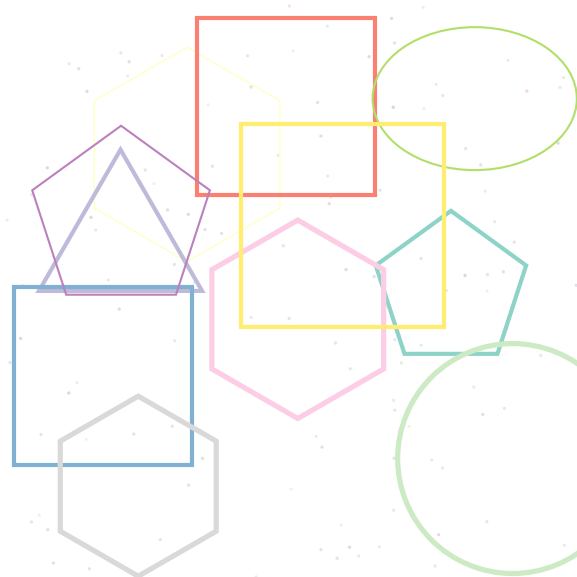[{"shape": "pentagon", "thickness": 2, "radius": 0.68, "center": [0.781, 0.497]}, {"shape": "hexagon", "thickness": 0.5, "radius": 0.93, "center": [0.324, 0.732]}, {"shape": "triangle", "thickness": 2, "radius": 0.82, "center": [0.209, 0.577]}, {"shape": "square", "thickness": 2, "radius": 0.77, "center": [0.495, 0.815]}, {"shape": "square", "thickness": 2, "radius": 0.77, "center": [0.178, 0.349]}, {"shape": "oval", "thickness": 1, "radius": 0.88, "center": [0.822, 0.828]}, {"shape": "hexagon", "thickness": 2.5, "radius": 0.86, "center": [0.516, 0.446]}, {"shape": "hexagon", "thickness": 2.5, "radius": 0.78, "center": [0.239, 0.157]}, {"shape": "pentagon", "thickness": 1, "radius": 0.81, "center": [0.21, 0.62]}, {"shape": "circle", "thickness": 2.5, "radius": 1.0, "center": [0.888, 0.205]}, {"shape": "square", "thickness": 2, "radius": 0.88, "center": [0.593, 0.608]}]